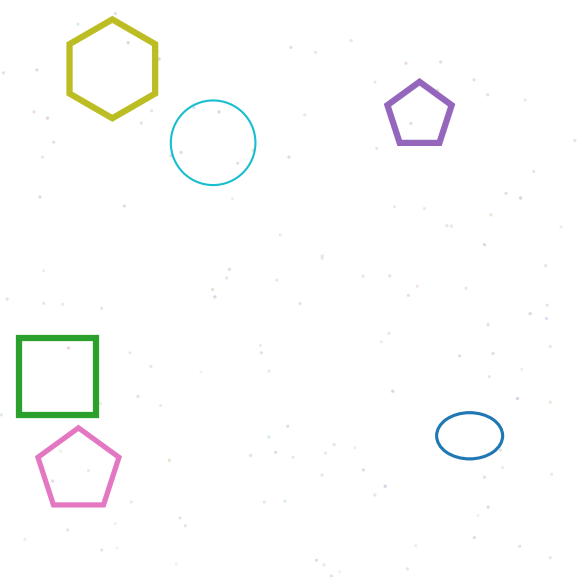[{"shape": "oval", "thickness": 1.5, "radius": 0.29, "center": [0.813, 0.245]}, {"shape": "square", "thickness": 3, "radius": 0.33, "center": [0.1, 0.347]}, {"shape": "pentagon", "thickness": 3, "radius": 0.29, "center": [0.726, 0.799]}, {"shape": "pentagon", "thickness": 2.5, "radius": 0.37, "center": [0.136, 0.184]}, {"shape": "hexagon", "thickness": 3, "radius": 0.43, "center": [0.195, 0.88]}, {"shape": "circle", "thickness": 1, "radius": 0.37, "center": [0.369, 0.752]}]